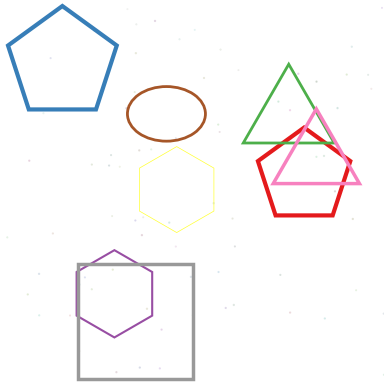[{"shape": "pentagon", "thickness": 3, "radius": 0.63, "center": [0.79, 0.543]}, {"shape": "pentagon", "thickness": 3, "radius": 0.74, "center": [0.162, 0.836]}, {"shape": "triangle", "thickness": 2, "radius": 0.68, "center": [0.75, 0.697]}, {"shape": "hexagon", "thickness": 1.5, "radius": 0.57, "center": [0.297, 0.237]}, {"shape": "hexagon", "thickness": 0.5, "radius": 0.56, "center": [0.459, 0.508]}, {"shape": "oval", "thickness": 2, "radius": 0.51, "center": [0.432, 0.704]}, {"shape": "triangle", "thickness": 2.5, "radius": 0.65, "center": [0.822, 0.588]}, {"shape": "square", "thickness": 2.5, "radius": 0.75, "center": [0.353, 0.165]}]